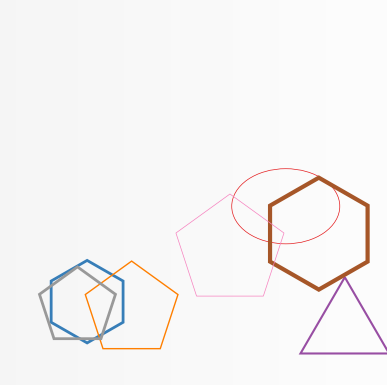[{"shape": "oval", "thickness": 0.5, "radius": 0.7, "center": [0.737, 0.464]}, {"shape": "hexagon", "thickness": 2, "radius": 0.54, "center": [0.225, 0.216]}, {"shape": "triangle", "thickness": 1.5, "radius": 0.66, "center": [0.89, 0.148]}, {"shape": "pentagon", "thickness": 1, "radius": 0.63, "center": [0.34, 0.196]}, {"shape": "hexagon", "thickness": 3, "radius": 0.73, "center": [0.823, 0.393]}, {"shape": "pentagon", "thickness": 0.5, "radius": 0.73, "center": [0.593, 0.35]}, {"shape": "pentagon", "thickness": 2, "radius": 0.52, "center": [0.2, 0.204]}]